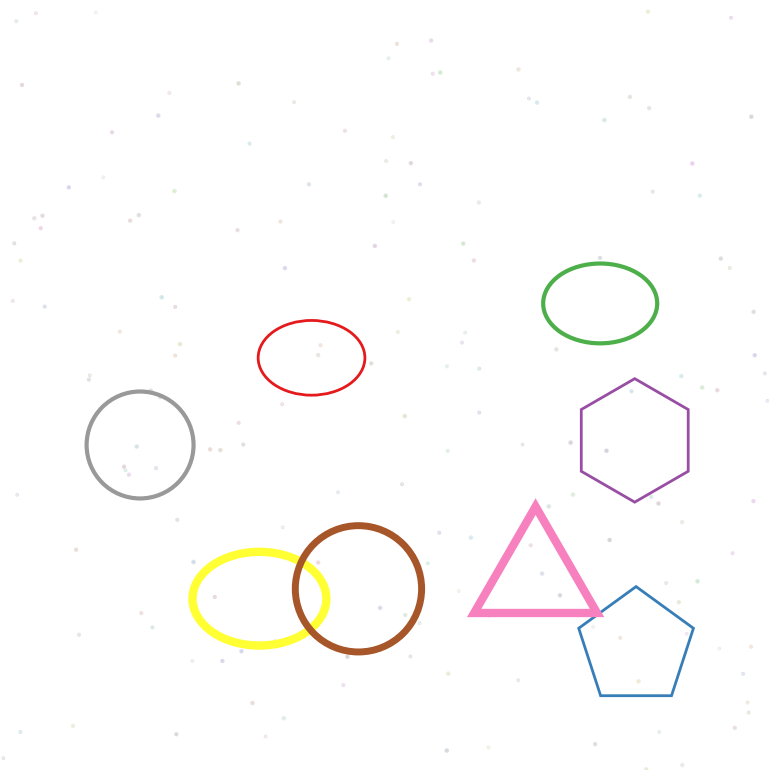[{"shape": "oval", "thickness": 1, "radius": 0.35, "center": [0.405, 0.535]}, {"shape": "pentagon", "thickness": 1, "radius": 0.39, "center": [0.826, 0.16]}, {"shape": "oval", "thickness": 1.5, "radius": 0.37, "center": [0.779, 0.606]}, {"shape": "hexagon", "thickness": 1, "radius": 0.4, "center": [0.824, 0.428]}, {"shape": "oval", "thickness": 3, "radius": 0.43, "center": [0.337, 0.222]}, {"shape": "circle", "thickness": 2.5, "radius": 0.41, "center": [0.466, 0.235]}, {"shape": "triangle", "thickness": 3, "radius": 0.46, "center": [0.696, 0.25]}, {"shape": "circle", "thickness": 1.5, "radius": 0.35, "center": [0.182, 0.422]}]